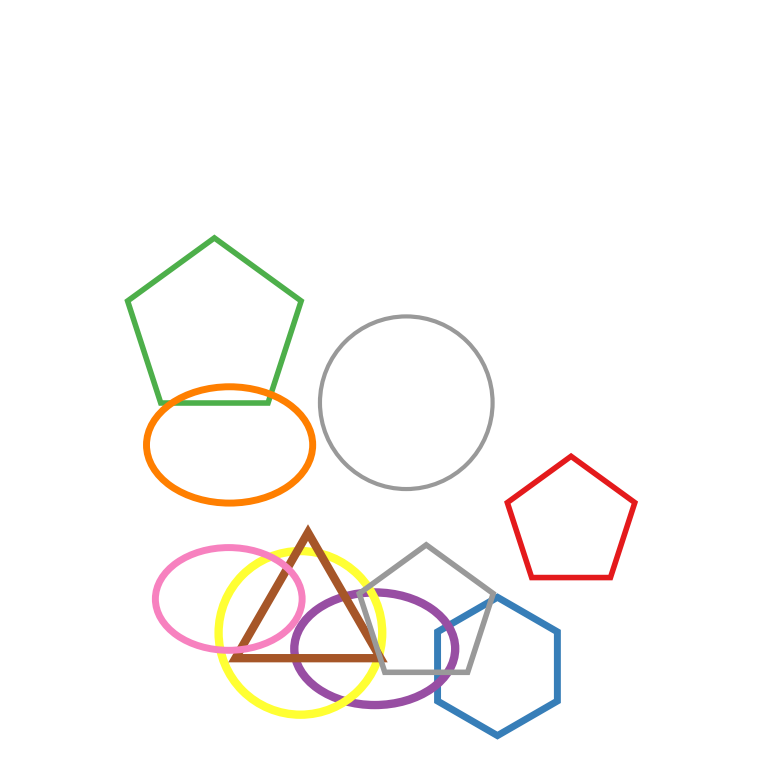[{"shape": "pentagon", "thickness": 2, "radius": 0.44, "center": [0.742, 0.32]}, {"shape": "hexagon", "thickness": 2.5, "radius": 0.45, "center": [0.646, 0.134]}, {"shape": "pentagon", "thickness": 2, "radius": 0.59, "center": [0.278, 0.572]}, {"shape": "oval", "thickness": 3, "radius": 0.52, "center": [0.487, 0.157]}, {"shape": "oval", "thickness": 2.5, "radius": 0.54, "center": [0.298, 0.422]}, {"shape": "circle", "thickness": 3, "radius": 0.53, "center": [0.39, 0.178]}, {"shape": "triangle", "thickness": 3, "radius": 0.54, "center": [0.4, 0.2]}, {"shape": "oval", "thickness": 2.5, "radius": 0.48, "center": [0.297, 0.222]}, {"shape": "circle", "thickness": 1.5, "radius": 0.56, "center": [0.528, 0.477]}, {"shape": "pentagon", "thickness": 2, "radius": 0.46, "center": [0.554, 0.201]}]